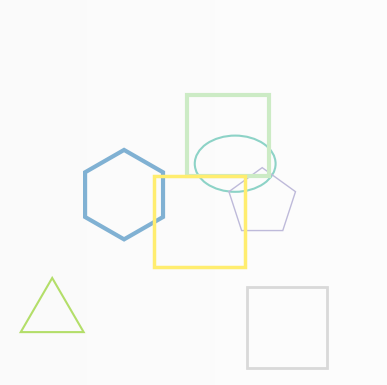[{"shape": "oval", "thickness": 1.5, "radius": 0.52, "center": [0.607, 0.575]}, {"shape": "pentagon", "thickness": 1, "radius": 0.45, "center": [0.677, 0.474]}, {"shape": "hexagon", "thickness": 3, "radius": 0.58, "center": [0.32, 0.494]}, {"shape": "triangle", "thickness": 1.5, "radius": 0.47, "center": [0.135, 0.184]}, {"shape": "square", "thickness": 2, "radius": 0.52, "center": [0.741, 0.15]}, {"shape": "square", "thickness": 3, "radius": 0.53, "center": [0.588, 0.649]}, {"shape": "square", "thickness": 2.5, "radius": 0.59, "center": [0.514, 0.425]}]